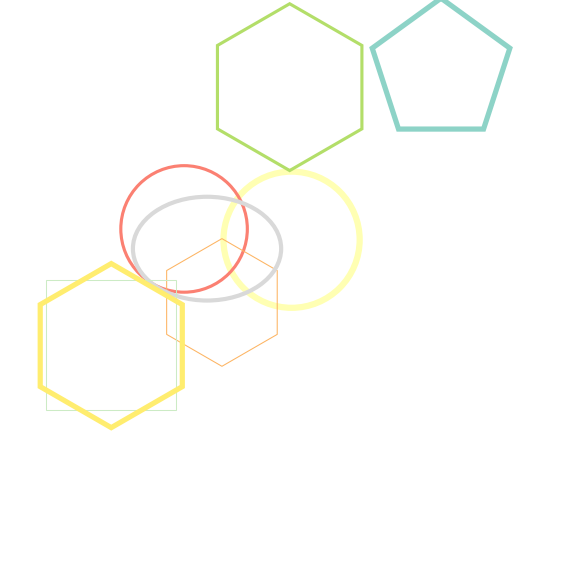[{"shape": "pentagon", "thickness": 2.5, "radius": 0.63, "center": [0.764, 0.877]}, {"shape": "circle", "thickness": 3, "radius": 0.59, "center": [0.505, 0.584]}, {"shape": "circle", "thickness": 1.5, "radius": 0.55, "center": [0.319, 0.603]}, {"shape": "hexagon", "thickness": 0.5, "radius": 0.55, "center": [0.384, 0.475]}, {"shape": "hexagon", "thickness": 1.5, "radius": 0.72, "center": [0.502, 0.848]}, {"shape": "oval", "thickness": 2, "radius": 0.64, "center": [0.359, 0.569]}, {"shape": "square", "thickness": 0.5, "radius": 0.56, "center": [0.192, 0.402]}, {"shape": "hexagon", "thickness": 2.5, "radius": 0.71, "center": [0.193, 0.401]}]